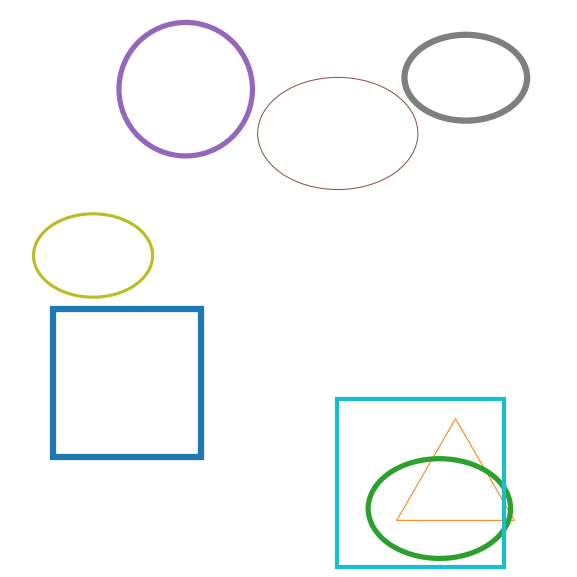[{"shape": "square", "thickness": 3, "radius": 0.64, "center": [0.22, 0.336]}, {"shape": "triangle", "thickness": 0.5, "radius": 0.59, "center": [0.789, 0.157]}, {"shape": "oval", "thickness": 2.5, "radius": 0.62, "center": [0.761, 0.119]}, {"shape": "circle", "thickness": 2.5, "radius": 0.58, "center": [0.322, 0.845]}, {"shape": "oval", "thickness": 0.5, "radius": 0.69, "center": [0.585, 0.768]}, {"shape": "oval", "thickness": 3, "radius": 0.53, "center": [0.807, 0.865]}, {"shape": "oval", "thickness": 1.5, "radius": 0.52, "center": [0.161, 0.557]}, {"shape": "square", "thickness": 2, "radius": 0.73, "center": [0.728, 0.163]}]